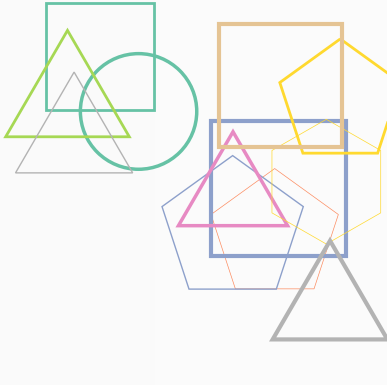[{"shape": "circle", "thickness": 2.5, "radius": 0.75, "center": [0.358, 0.711]}, {"shape": "square", "thickness": 2, "radius": 0.7, "center": [0.257, 0.852]}, {"shape": "pentagon", "thickness": 0.5, "radius": 0.86, "center": [0.709, 0.389]}, {"shape": "pentagon", "thickness": 1, "radius": 0.96, "center": [0.6, 0.404]}, {"shape": "square", "thickness": 3, "radius": 0.87, "center": [0.718, 0.51]}, {"shape": "triangle", "thickness": 2.5, "radius": 0.81, "center": [0.601, 0.495]}, {"shape": "triangle", "thickness": 2, "radius": 0.92, "center": [0.174, 0.737]}, {"shape": "hexagon", "thickness": 0.5, "radius": 0.81, "center": [0.842, 0.528]}, {"shape": "pentagon", "thickness": 2, "radius": 0.82, "center": [0.878, 0.735]}, {"shape": "square", "thickness": 3, "radius": 0.8, "center": [0.724, 0.777]}, {"shape": "triangle", "thickness": 1, "radius": 0.87, "center": [0.191, 0.638]}, {"shape": "triangle", "thickness": 3, "radius": 0.85, "center": [0.852, 0.204]}]